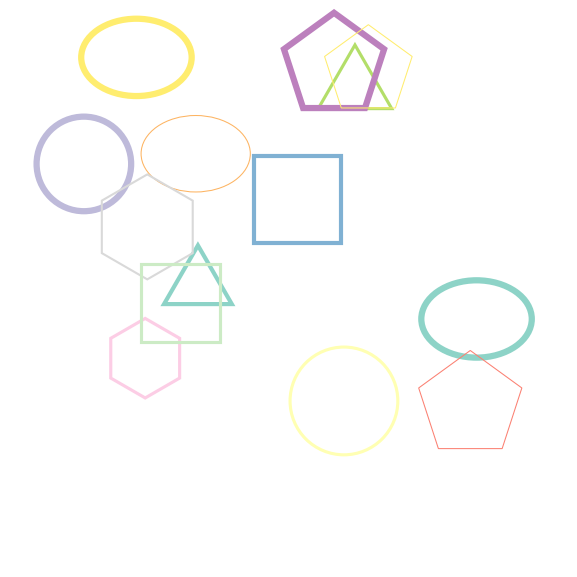[{"shape": "triangle", "thickness": 2, "radius": 0.34, "center": [0.343, 0.506]}, {"shape": "oval", "thickness": 3, "radius": 0.48, "center": [0.825, 0.447]}, {"shape": "circle", "thickness": 1.5, "radius": 0.47, "center": [0.596, 0.305]}, {"shape": "circle", "thickness": 3, "radius": 0.41, "center": [0.145, 0.715]}, {"shape": "pentagon", "thickness": 0.5, "radius": 0.47, "center": [0.814, 0.298]}, {"shape": "square", "thickness": 2, "radius": 0.38, "center": [0.515, 0.654]}, {"shape": "oval", "thickness": 0.5, "radius": 0.47, "center": [0.339, 0.733]}, {"shape": "triangle", "thickness": 1.5, "radius": 0.37, "center": [0.615, 0.848]}, {"shape": "hexagon", "thickness": 1.5, "radius": 0.34, "center": [0.251, 0.379]}, {"shape": "hexagon", "thickness": 1, "radius": 0.45, "center": [0.255, 0.606]}, {"shape": "pentagon", "thickness": 3, "radius": 0.46, "center": [0.578, 0.886]}, {"shape": "square", "thickness": 1.5, "radius": 0.34, "center": [0.312, 0.474]}, {"shape": "oval", "thickness": 3, "radius": 0.48, "center": [0.236, 0.9]}, {"shape": "pentagon", "thickness": 0.5, "radius": 0.4, "center": [0.638, 0.877]}]